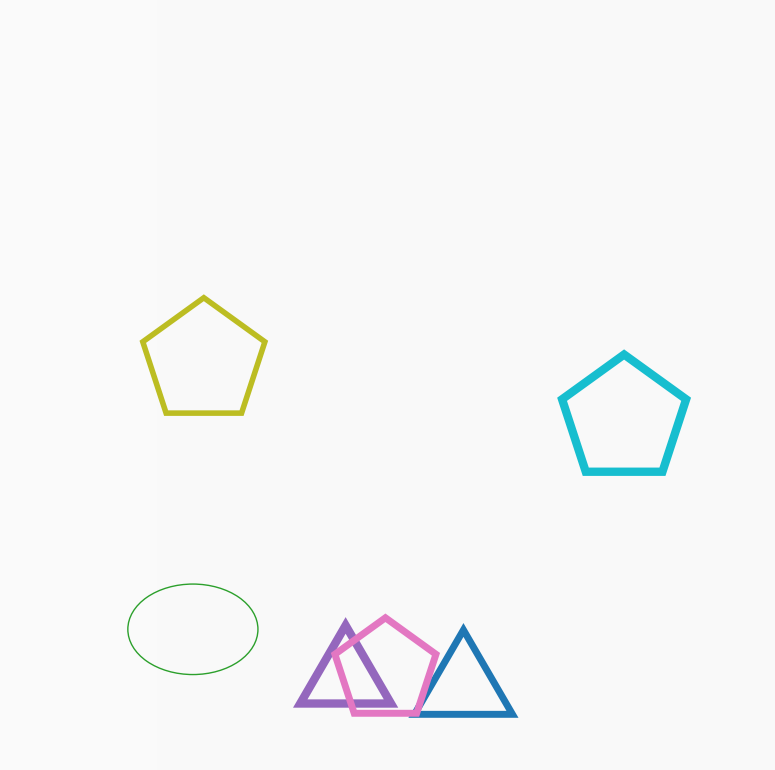[{"shape": "triangle", "thickness": 2.5, "radius": 0.37, "center": [0.598, 0.109]}, {"shape": "oval", "thickness": 0.5, "radius": 0.42, "center": [0.249, 0.183]}, {"shape": "triangle", "thickness": 3, "radius": 0.34, "center": [0.446, 0.12]}, {"shape": "pentagon", "thickness": 2.5, "radius": 0.34, "center": [0.497, 0.129]}, {"shape": "pentagon", "thickness": 2, "radius": 0.41, "center": [0.263, 0.53]}, {"shape": "pentagon", "thickness": 3, "radius": 0.42, "center": [0.805, 0.455]}]